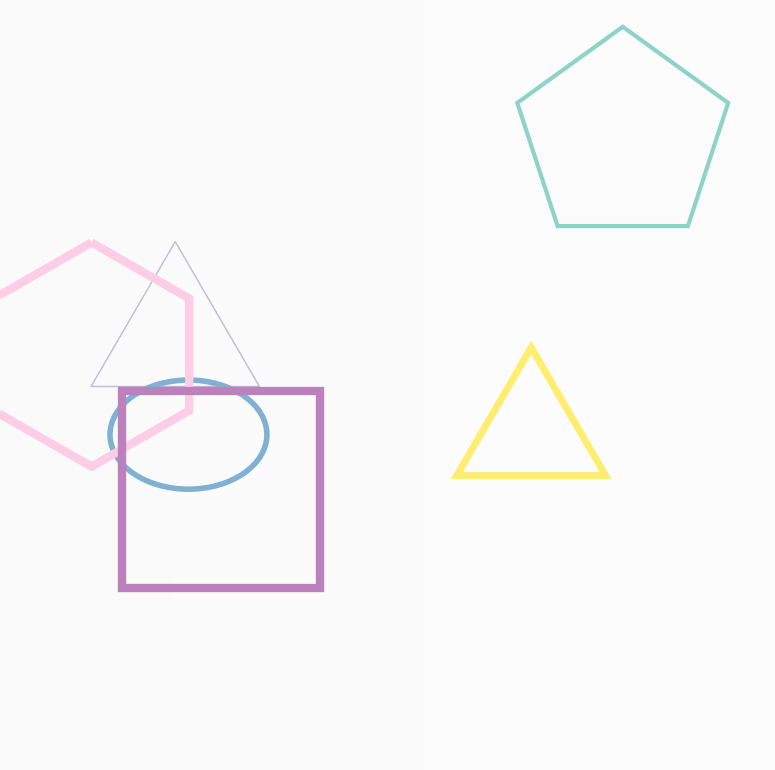[{"shape": "pentagon", "thickness": 1.5, "radius": 0.72, "center": [0.804, 0.822]}, {"shape": "triangle", "thickness": 0.5, "radius": 0.63, "center": [0.226, 0.561]}, {"shape": "oval", "thickness": 2, "radius": 0.51, "center": [0.243, 0.436]}, {"shape": "hexagon", "thickness": 3, "radius": 0.73, "center": [0.118, 0.54]}, {"shape": "square", "thickness": 3, "radius": 0.64, "center": [0.286, 0.364]}, {"shape": "triangle", "thickness": 2.5, "radius": 0.55, "center": [0.685, 0.438]}]